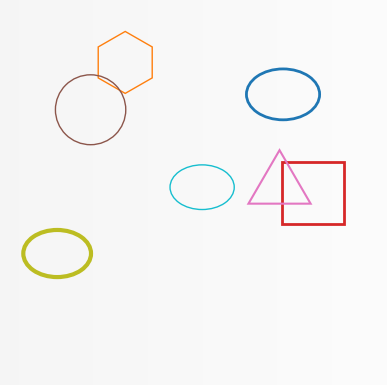[{"shape": "oval", "thickness": 2, "radius": 0.47, "center": [0.73, 0.755]}, {"shape": "hexagon", "thickness": 1, "radius": 0.4, "center": [0.323, 0.838]}, {"shape": "square", "thickness": 2, "radius": 0.4, "center": [0.807, 0.498]}, {"shape": "circle", "thickness": 1, "radius": 0.45, "center": [0.234, 0.715]}, {"shape": "triangle", "thickness": 1.5, "radius": 0.46, "center": [0.721, 0.517]}, {"shape": "oval", "thickness": 3, "radius": 0.44, "center": [0.148, 0.341]}, {"shape": "oval", "thickness": 1, "radius": 0.41, "center": [0.522, 0.514]}]